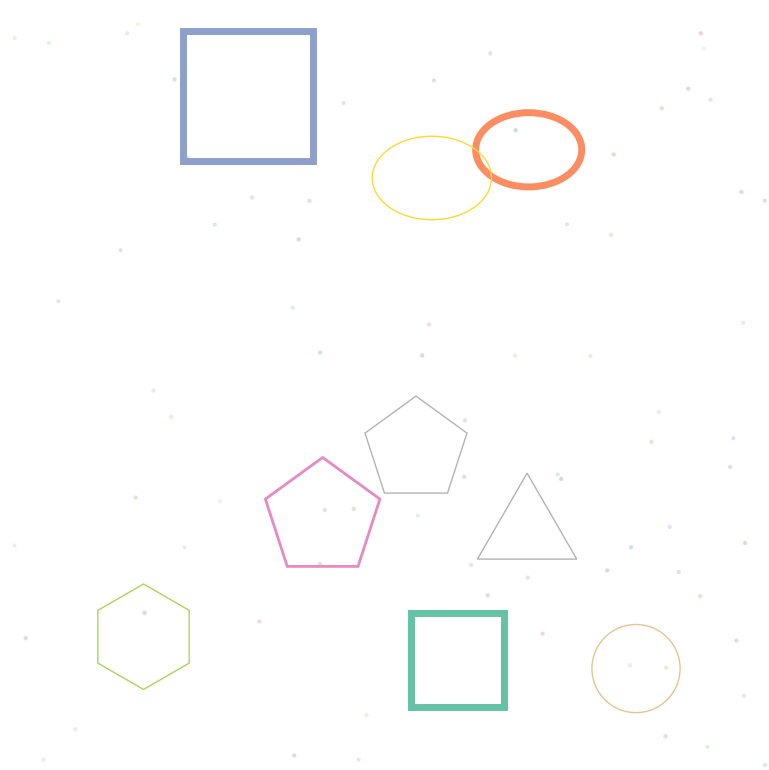[{"shape": "square", "thickness": 2.5, "radius": 0.3, "center": [0.594, 0.143]}, {"shape": "oval", "thickness": 2.5, "radius": 0.34, "center": [0.687, 0.805]}, {"shape": "square", "thickness": 2.5, "radius": 0.42, "center": [0.322, 0.875]}, {"shape": "pentagon", "thickness": 1, "radius": 0.39, "center": [0.419, 0.328]}, {"shape": "hexagon", "thickness": 0.5, "radius": 0.34, "center": [0.186, 0.173]}, {"shape": "oval", "thickness": 0.5, "radius": 0.39, "center": [0.561, 0.769]}, {"shape": "circle", "thickness": 0.5, "radius": 0.29, "center": [0.826, 0.132]}, {"shape": "pentagon", "thickness": 0.5, "radius": 0.35, "center": [0.54, 0.416]}, {"shape": "triangle", "thickness": 0.5, "radius": 0.37, "center": [0.685, 0.311]}]